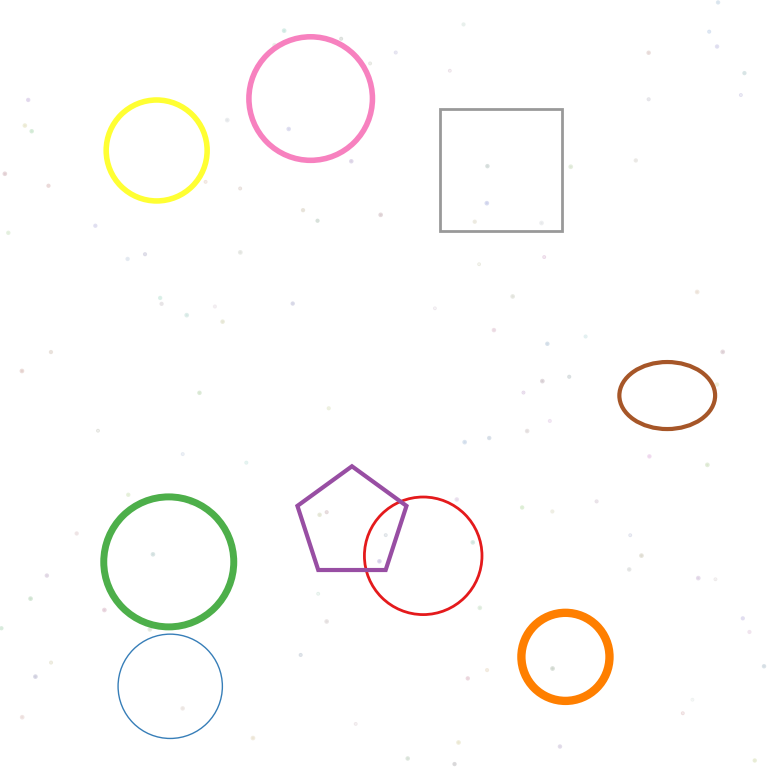[{"shape": "circle", "thickness": 1, "radius": 0.38, "center": [0.55, 0.278]}, {"shape": "circle", "thickness": 0.5, "radius": 0.34, "center": [0.221, 0.109]}, {"shape": "circle", "thickness": 2.5, "radius": 0.42, "center": [0.219, 0.27]}, {"shape": "pentagon", "thickness": 1.5, "radius": 0.37, "center": [0.457, 0.32]}, {"shape": "circle", "thickness": 3, "radius": 0.29, "center": [0.734, 0.147]}, {"shape": "circle", "thickness": 2, "radius": 0.33, "center": [0.203, 0.805]}, {"shape": "oval", "thickness": 1.5, "radius": 0.31, "center": [0.867, 0.486]}, {"shape": "circle", "thickness": 2, "radius": 0.4, "center": [0.403, 0.872]}, {"shape": "square", "thickness": 1, "radius": 0.4, "center": [0.65, 0.779]}]